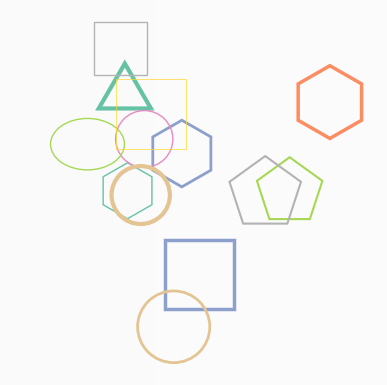[{"shape": "triangle", "thickness": 3, "radius": 0.39, "center": [0.322, 0.757]}, {"shape": "hexagon", "thickness": 1, "radius": 0.36, "center": [0.329, 0.505]}, {"shape": "hexagon", "thickness": 2.5, "radius": 0.47, "center": [0.851, 0.735]}, {"shape": "square", "thickness": 2.5, "radius": 0.45, "center": [0.515, 0.288]}, {"shape": "hexagon", "thickness": 2, "radius": 0.43, "center": [0.469, 0.601]}, {"shape": "circle", "thickness": 1, "radius": 0.37, "center": [0.372, 0.639]}, {"shape": "pentagon", "thickness": 1.5, "radius": 0.44, "center": [0.747, 0.503]}, {"shape": "oval", "thickness": 1, "radius": 0.48, "center": [0.226, 0.626]}, {"shape": "square", "thickness": 0.5, "radius": 0.46, "center": [0.39, 0.704]}, {"shape": "circle", "thickness": 2, "radius": 0.47, "center": [0.448, 0.151]}, {"shape": "circle", "thickness": 3, "radius": 0.38, "center": [0.363, 0.493]}, {"shape": "pentagon", "thickness": 1.5, "radius": 0.48, "center": [0.684, 0.498]}, {"shape": "square", "thickness": 1, "radius": 0.34, "center": [0.312, 0.874]}]